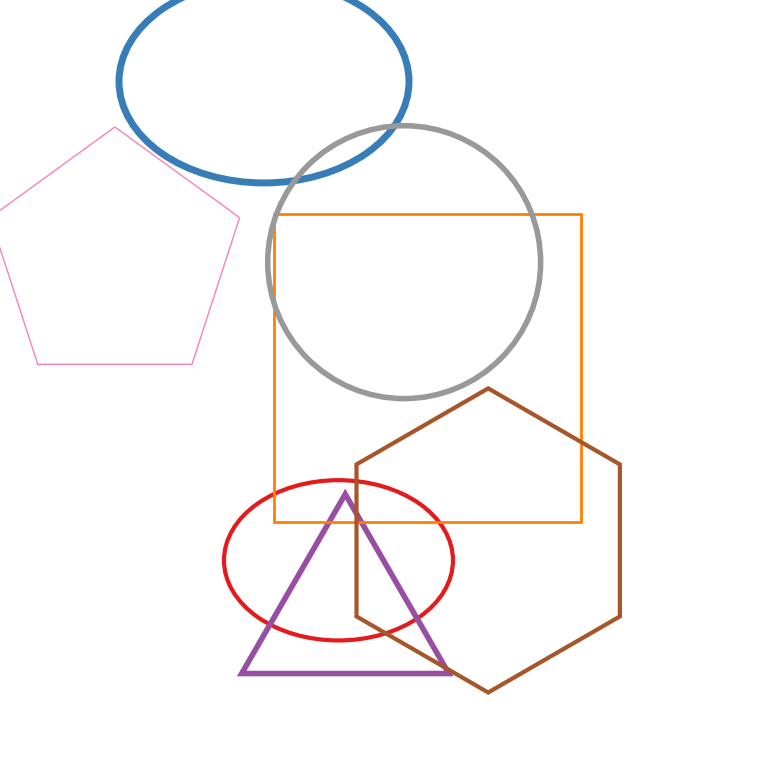[{"shape": "oval", "thickness": 1.5, "radius": 0.74, "center": [0.44, 0.272]}, {"shape": "oval", "thickness": 2.5, "radius": 0.94, "center": [0.343, 0.894]}, {"shape": "triangle", "thickness": 2, "radius": 0.78, "center": [0.448, 0.203]}, {"shape": "square", "thickness": 1, "radius": 1.0, "center": [0.555, 0.522]}, {"shape": "hexagon", "thickness": 1.5, "radius": 0.99, "center": [0.634, 0.298]}, {"shape": "pentagon", "thickness": 0.5, "radius": 0.85, "center": [0.149, 0.665]}, {"shape": "circle", "thickness": 2, "radius": 0.89, "center": [0.525, 0.66]}]